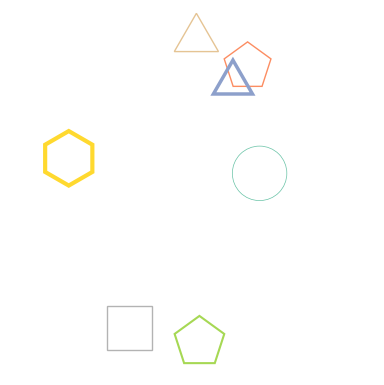[{"shape": "circle", "thickness": 0.5, "radius": 0.35, "center": [0.674, 0.55]}, {"shape": "pentagon", "thickness": 1, "radius": 0.32, "center": [0.643, 0.827]}, {"shape": "triangle", "thickness": 2.5, "radius": 0.29, "center": [0.605, 0.785]}, {"shape": "pentagon", "thickness": 1.5, "radius": 0.34, "center": [0.518, 0.112]}, {"shape": "hexagon", "thickness": 3, "radius": 0.35, "center": [0.179, 0.589]}, {"shape": "triangle", "thickness": 1, "radius": 0.33, "center": [0.51, 0.899]}, {"shape": "square", "thickness": 1, "radius": 0.29, "center": [0.336, 0.149]}]